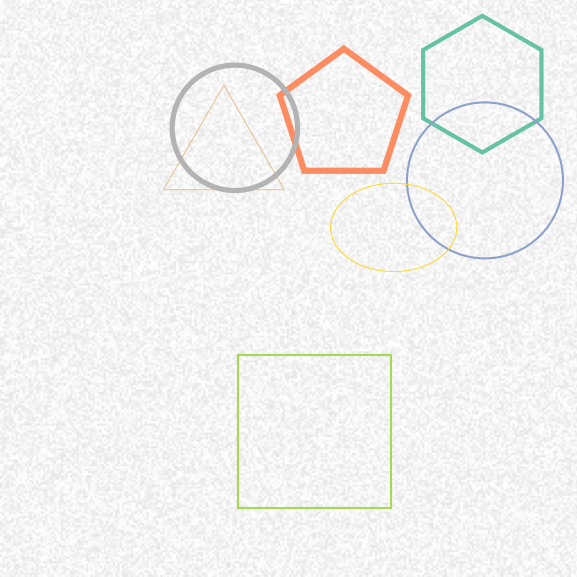[{"shape": "hexagon", "thickness": 2, "radius": 0.59, "center": [0.835, 0.853]}, {"shape": "pentagon", "thickness": 3, "radius": 0.58, "center": [0.596, 0.798]}, {"shape": "circle", "thickness": 1, "radius": 0.68, "center": [0.84, 0.687]}, {"shape": "square", "thickness": 1, "radius": 0.66, "center": [0.544, 0.252]}, {"shape": "oval", "thickness": 0.5, "radius": 0.55, "center": [0.682, 0.605]}, {"shape": "triangle", "thickness": 0.5, "radius": 0.6, "center": [0.388, 0.731]}, {"shape": "circle", "thickness": 2.5, "radius": 0.54, "center": [0.407, 0.778]}]